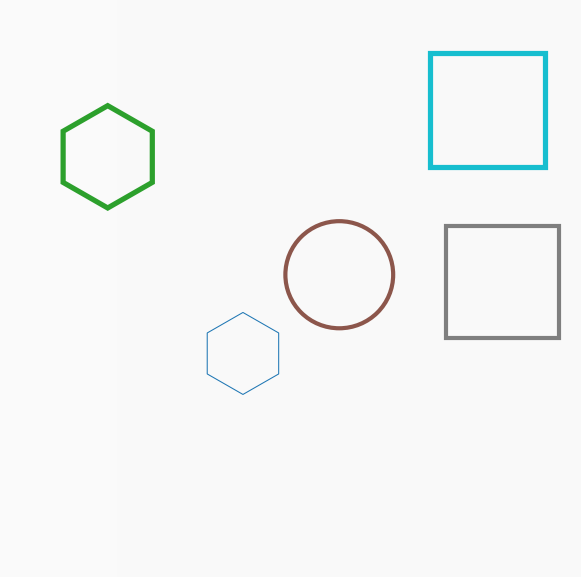[{"shape": "hexagon", "thickness": 0.5, "radius": 0.35, "center": [0.418, 0.387]}, {"shape": "hexagon", "thickness": 2.5, "radius": 0.44, "center": [0.185, 0.728]}, {"shape": "circle", "thickness": 2, "radius": 0.46, "center": [0.584, 0.523]}, {"shape": "square", "thickness": 2, "radius": 0.49, "center": [0.865, 0.511]}, {"shape": "square", "thickness": 2.5, "radius": 0.49, "center": [0.839, 0.808]}]